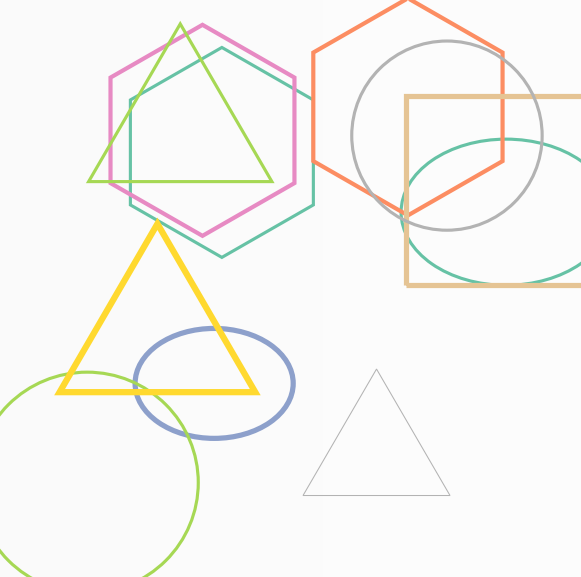[{"shape": "oval", "thickness": 1.5, "radius": 0.9, "center": [0.871, 0.632]}, {"shape": "hexagon", "thickness": 1.5, "radius": 0.91, "center": [0.382, 0.735]}, {"shape": "hexagon", "thickness": 2, "radius": 0.94, "center": [0.702, 0.814]}, {"shape": "oval", "thickness": 2.5, "radius": 0.68, "center": [0.368, 0.335]}, {"shape": "hexagon", "thickness": 2, "radius": 0.91, "center": [0.348, 0.773]}, {"shape": "triangle", "thickness": 1.5, "radius": 0.91, "center": [0.31, 0.776]}, {"shape": "circle", "thickness": 1.5, "radius": 0.96, "center": [0.15, 0.163]}, {"shape": "triangle", "thickness": 3, "radius": 0.97, "center": [0.271, 0.417]}, {"shape": "square", "thickness": 2.5, "radius": 0.82, "center": [0.862, 0.669]}, {"shape": "triangle", "thickness": 0.5, "radius": 0.73, "center": [0.648, 0.214]}, {"shape": "circle", "thickness": 1.5, "radius": 0.82, "center": [0.769, 0.764]}]